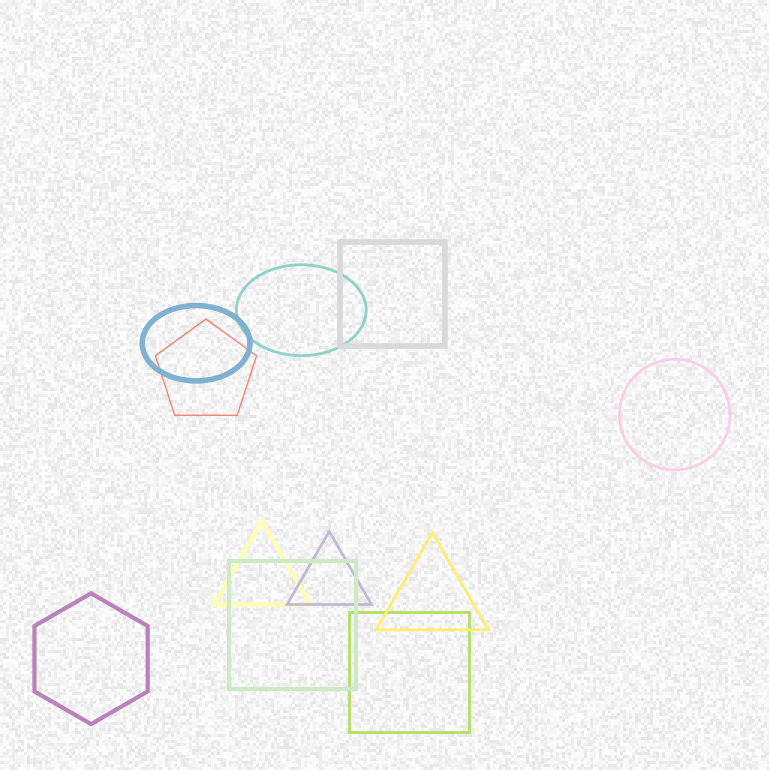[{"shape": "oval", "thickness": 1, "radius": 0.42, "center": [0.391, 0.597]}, {"shape": "triangle", "thickness": 1.5, "radius": 0.36, "center": [0.34, 0.251]}, {"shape": "triangle", "thickness": 1, "radius": 0.32, "center": [0.428, 0.247]}, {"shape": "pentagon", "thickness": 0.5, "radius": 0.35, "center": [0.267, 0.517]}, {"shape": "oval", "thickness": 2, "radius": 0.35, "center": [0.255, 0.554]}, {"shape": "square", "thickness": 1, "radius": 0.39, "center": [0.531, 0.128]}, {"shape": "circle", "thickness": 1, "radius": 0.36, "center": [0.876, 0.462]}, {"shape": "square", "thickness": 2, "radius": 0.34, "center": [0.509, 0.618]}, {"shape": "hexagon", "thickness": 1.5, "radius": 0.42, "center": [0.118, 0.145]}, {"shape": "square", "thickness": 1.5, "radius": 0.41, "center": [0.38, 0.188]}, {"shape": "triangle", "thickness": 1, "radius": 0.42, "center": [0.561, 0.224]}]